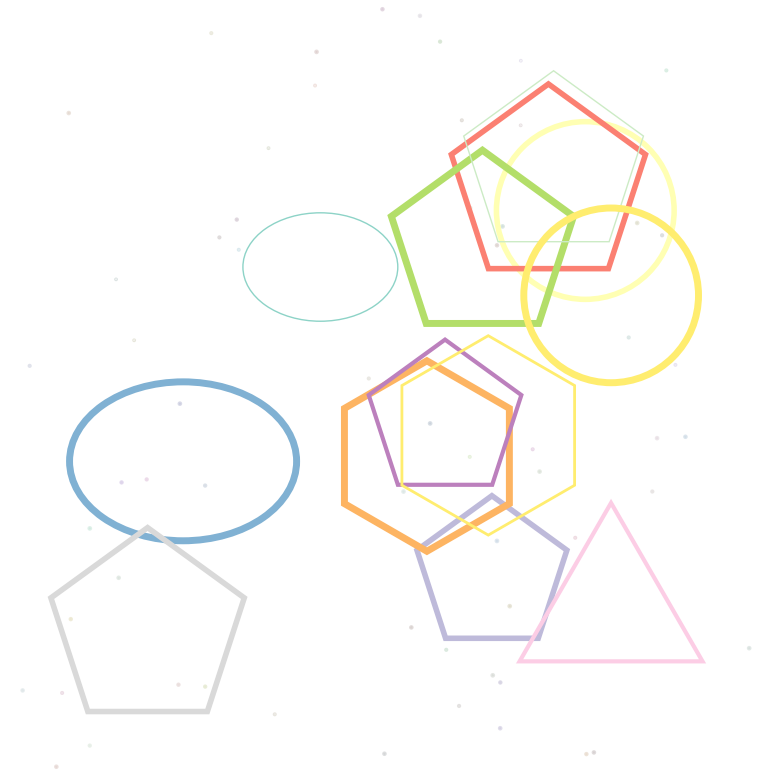[{"shape": "oval", "thickness": 0.5, "radius": 0.5, "center": [0.416, 0.653]}, {"shape": "circle", "thickness": 2, "radius": 0.58, "center": [0.76, 0.727]}, {"shape": "pentagon", "thickness": 2, "radius": 0.51, "center": [0.639, 0.254]}, {"shape": "pentagon", "thickness": 2, "radius": 0.66, "center": [0.712, 0.758]}, {"shape": "oval", "thickness": 2.5, "radius": 0.74, "center": [0.238, 0.401]}, {"shape": "hexagon", "thickness": 2.5, "radius": 0.62, "center": [0.554, 0.408]}, {"shape": "pentagon", "thickness": 2.5, "radius": 0.62, "center": [0.627, 0.681]}, {"shape": "triangle", "thickness": 1.5, "radius": 0.69, "center": [0.794, 0.21]}, {"shape": "pentagon", "thickness": 2, "radius": 0.66, "center": [0.192, 0.183]}, {"shape": "pentagon", "thickness": 1.5, "radius": 0.52, "center": [0.578, 0.455]}, {"shape": "pentagon", "thickness": 0.5, "radius": 0.61, "center": [0.719, 0.785]}, {"shape": "circle", "thickness": 2.5, "radius": 0.57, "center": [0.794, 0.616]}, {"shape": "hexagon", "thickness": 1, "radius": 0.65, "center": [0.634, 0.435]}]